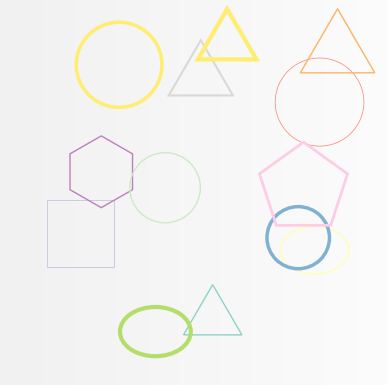[{"shape": "triangle", "thickness": 1, "radius": 0.43, "center": [0.549, 0.174]}, {"shape": "oval", "thickness": 1, "radius": 0.44, "center": [0.812, 0.35]}, {"shape": "square", "thickness": 0.5, "radius": 0.44, "center": [0.207, 0.393]}, {"shape": "circle", "thickness": 0.5, "radius": 0.57, "center": [0.825, 0.735]}, {"shape": "circle", "thickness": 2.5, "radius": 0.4, "center": [0.77, 0.383]}, {"shape": "triangle", "thickness": 1, "radius": 0.55, "center": [0.871, 0.866]}, {"shape": "oval", "thickness": 3, "radius": 0.46, "center": [0.401, 0.139]}, {"shape": "pentagon", "thickness": 2, "radius": 0.6, "center": [0.783, 0.511]}, {"shape": "triangle", "thickness": 1.5, "radius": 0.48, "center": [0.518, 0.8]}, {"shape": "hexagon", "thickness": 1, "radius": 0.47, "center": [0.261, 0.554]}, {"shape": "circle", "thickness": 1, "radius": 0.46, "center": [0.426, 0.512]}, {"shape": "circle", "thickness": 2.5, "radius": 0.55, "center": [0.307, 0.832]}, {"shape": "triangle", "thickness": 3, "radius": 0.44, "center": [0.586, 0.889]}]